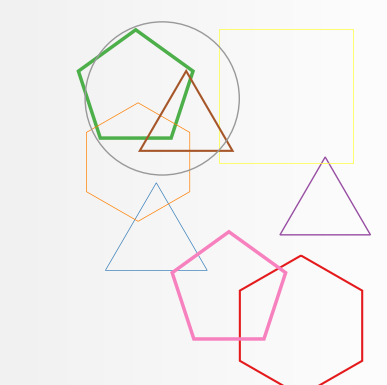[{"shape": "hexagon", "thickness": 1.5, "radius": 0.91, "center": [0.777, 0.154]}, {"shape": "triangle", "thickness": 0.5, "radius": 0.76, "center": [0.403, 0.373]}, {"shape": "pentagon", "thickness": 2.5, "radius": 0.78, "center": [0.35, 0.767]}, {"shape": "triangle", "thickness": 1, "radius": 0.67, "center": [0.839, 0.457]}, {"shape": "hexagon", "thickness": 0.5, "radius": 0.77, "center": [0.356, 0.579]}, {"shape": "square", "thickness": 0.5, "radius": 0.87, "center": [0.738, 0.75]}, {"shape": "triangle", "thickness": 1.5, "radius": 0.69, "center": [0.48, 0.677]}, {"shape": "pentagon", "thickness": 2.5, "radius": 0.77, "center": [0.591, 0.244]}, {"shape": "circle", "thickness": 1, "radius": 0.99, "center": [0.419, 0.744]}]